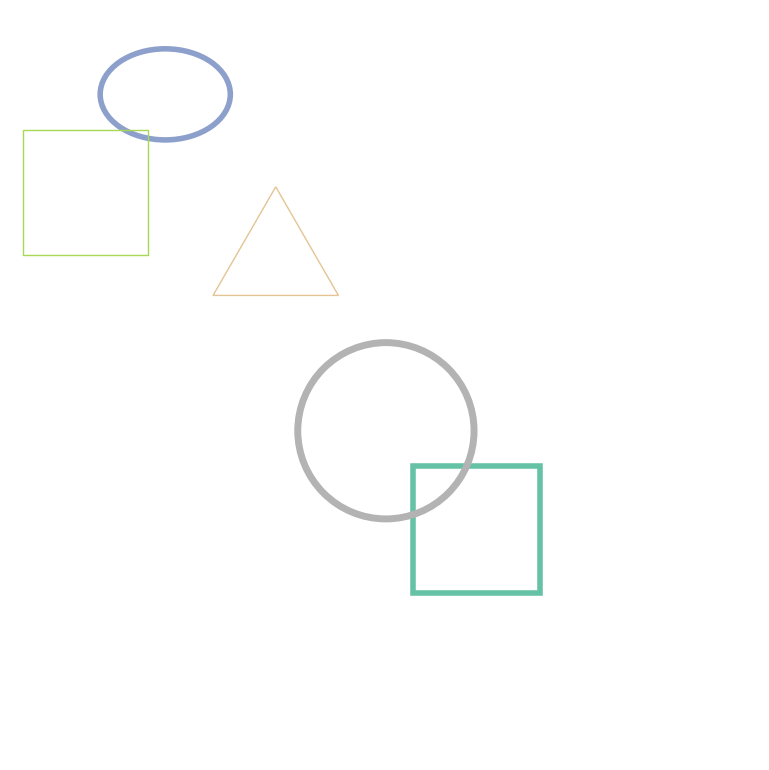[{"shape": "square", "thickness": 2, "radius": 0.41, "center": [0.619, 0.312]}, {"shape": "oval", "thickness": 2, "radius": 0.42, "center": [0.215, 0.877]}, {"shape": "square", "thickness": 0.5, "radius": 0.41, "center": [0.111, 0.75]}, {"shape": "triangle", "thickness": 0.5, "radius": 0.47, "center": [0.358, 0.663]}, {"shape": "circle", "thickness": 2.5, "radius": 0.57, "center": [0.501, 0.441]}]